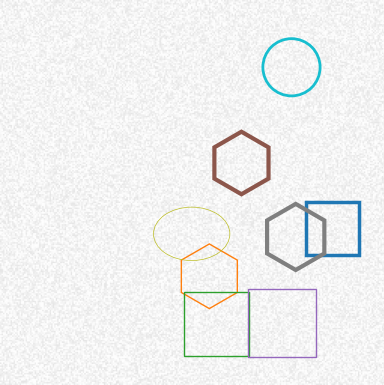[{"shape": "square", "thickness": 2.5, "radius": 0.34, "center": [0.863, 0.408]}, {"shape": "hexagon", "thickness": 1, "radius": 0.42, "center": [0.544, 0.282]}, {"shape": "square", "thickness": 1, "radius": 0.42, "center": [0.562, 0.158]}, {"shape": "square", "thickness": 1, "radius": 0.44, "center": [0.732, 0.16]}, {"shape": "hexagon", "thickness": 3, "radius": 0.41, "center": [0.627, 0.577]}, {"shape": "hexagon", "thickness": 3, "radius": 0.43, "center": [0.768, 0.385]}, {"shape": "oval", "thickness": 0.5, "radius": 0.5, "center": [0.498, 0.393]}, {"shape": "circle", "thickness": 2, "radius": 0.37, "center": [0.757, 0.825]}]